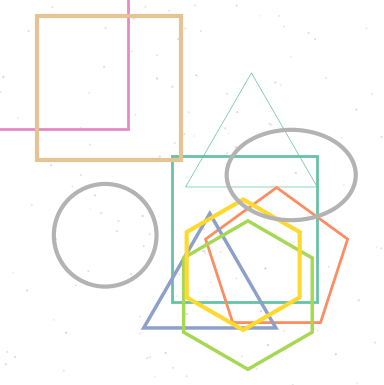[{"shape": "square", "thickness": 2, "radius": 0.94, "center": [0.636, 0.405]}, {"shape": "triangle", "thickness": 0.5, "radius": 0.99, "center": [0.653, 0.613]}, {"shape": "pentagon", "thickness": 2, "radius": 0.97, "center": [0.719, 0.319]}, {"shape": "triangle", "thickness": 2.5, "radius": 0.99, "center": [0.545, 0.247]}, {"shape": "square", "thickness": 2, "radius": 0.99, "center": [0.133, 0.863]}, {"shape": "hexagon", "thickness": 2.5, "radius": 0.96, "center": [0.644, 0.234]}, {"shape": "hexagon", "thickness": 3, "radius": 0.85, "center": [0.632, 0.312]}, {"shape": "square", "thickness": 3, "radius": 0.94, "center": [0.282, 0.771]}, {"shape": "circle", "thickness": 3, "radius": 0.67, "center": [0.273, 0.389]}, {"shape": "oval", "thickness": 3, "radius": 0.84, "center": [0.756, 0.545]}]